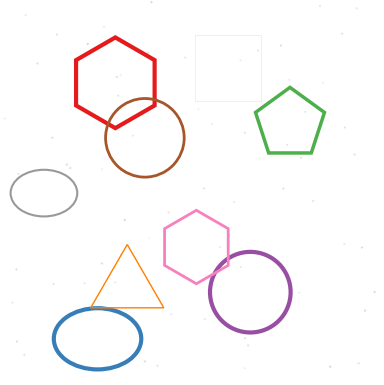[{"shape": "hexagon", "thickness": 3, "radius": 0.59, "center": [0.3, 0.785]}, {"shape": "oval", "thickness": 3, "radius": 0.57, "center": [0.253, 0.12]}, {"shape": "pentagon", "thickness": 2.5, "radius": 0.47, "center": [0.753, 0.679]}, {"shape": "circle", "thickness": 3, "radius": 0.52, "center": [0.65, 0.241]}, {"shape": "triangle", "thickness": 1, "radius": 0.55, "center": [0.331, 0.255]}, {"shape": "square", "thickness": 0.5, "radius": 0.43, "center": [0.593, 0.823]}, {"shape": "circle", "thickness": 2, "radius": 0.51, "center": [0.376, 0.642]}, {"shape": "hexagon", "thickness": 2, "radius": 0.48, "center": [0.51, 0.358]}, {"shape": "oval", "thickness": 1.5, "radius": 0.43, "center": [0.114, 0.498]}]